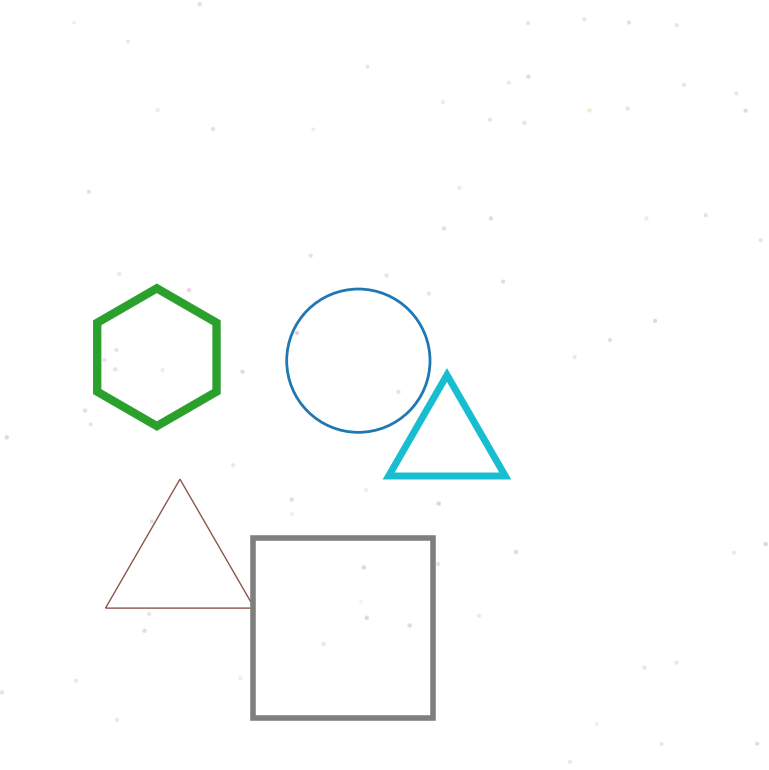[{"shape": "circle", "thickness": 1, "radius": 0.47, "center": [0.465, 0.532]}, {"shape": "hexagon", "thickness": 3, "radius": 0.45, "center": [0.204, 0.536]}, {"shape": "triangle", "thickness": 0.5, "radius": 0.56, "center": [0.234, 0.266]}, {"shape": "square", "thickness": 2, "radius": 0.59, "center": [0.445, 0.185]}, {"shape": "triangle", "thickness": 2.5, "radius": 0.44, "center": [0.58, 0.426]}]